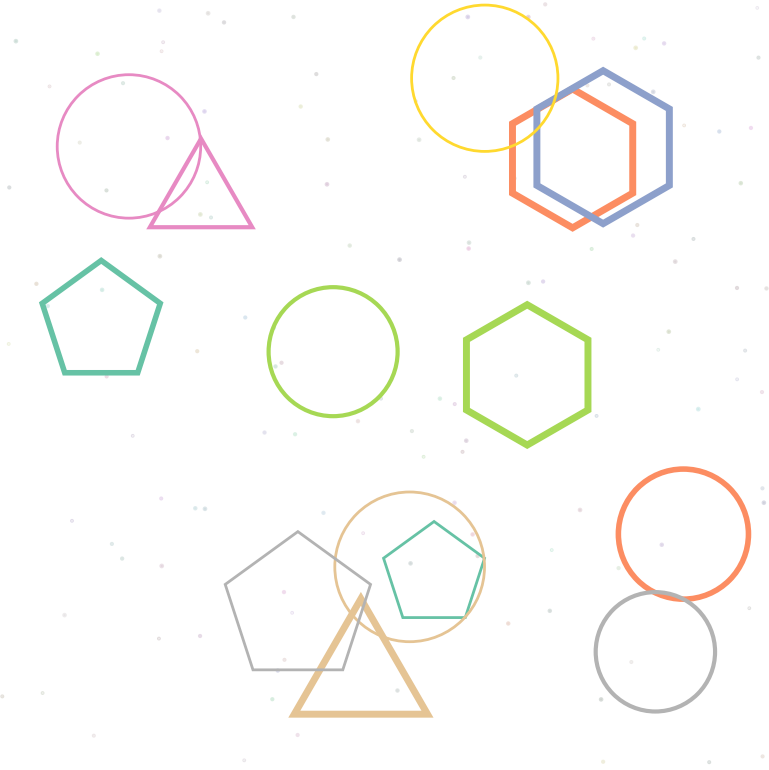[{"shape": "pentagon", "thickness": 2, "radius": 0.4, "center": [0.131, 0.581]}, {"shape": "pentagon", "thickness": 1, "radius": 0.34, "center": [0.564, 0.254]}, {"shape": "hexagon", "thickness": 2.5, "radius": 0.45, "center": [0.744, 0.794]}, {"shape": "circle", "thickness": 2, "radius": 0.42, "center": [0.888, 0.306]}, {"shape": "hexagon", "thickness": 2.5, "radius": 0.5, "center": [0.783, 0.809]}, {"shape": "triangle", "thickness": 1.5, "radius": 0.38, "center": [0.261, 0.743]}, {"shape": "circle", "thickness": 1, "radius": 0.47, "center": [0.167, 0.81]}, {"shape": "circle", "thickness": 1.5, "radius": 0.42, "center": [0.433, 0.543]}, {"shape": "hexagon", "thickness": 2.5, "radius": 0.46, "center": [0.685, 0.513]}, {"shape": "circle", "thickness": 1, "radius": 0.48, "center": [0.63, 0.898]}, {"shape": "triangle", "thickness": 2.5, "radius": 0.5, "center": [0.469, 0.122]}, {"shape": "circle", "thickness": 1, "radius": 0.49, "center": [0.532, 0.264]}, {"shape": "circle", "thickness": 1.5, "radius": 0.39, "center": [0.851, 0.153]}, {"shape": "pentagon", "thickness": 1, "radius": 0.5, "center": [0.387, 0.21]}]